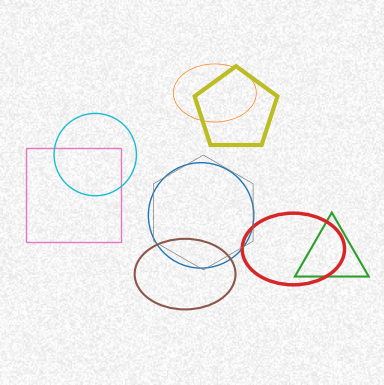[{"shape": "circle", "thickness": 1, "radius": 0.68, "center": [0.522, 0.441]}, {"shape": "oval", "thickness": 0.5, "radius": 0.54, "center": [0.558, 0.759]}, {"shape": "triangle", "thickness": 1.5, "radius": 0.55, "center": [0.862, 0.337]}, {"shape": "oval", "thickness": 2.5, "radius": 0.66, "center": [0.762, 0.353]}, {"shape": "oval", "thickness": 1.5, "radius": 0.66, "center": [0.481, 0.288]}, {"shape": "square", "thickness": 1, "radius": 0.61, "center": [0.191, 0.494]}, {"shape": "hexagon", "thickness": 0.5, "radius": 0.75, "center": [0.528, 0.448]}, {"shape": "pentagon", "thickness": 3, "radius": 0.57, "center": [0.613, 0.715]}, {"shape": "circle", "thickness": 1, "radius": 0.53, "center": [0.247, 0.598]}]